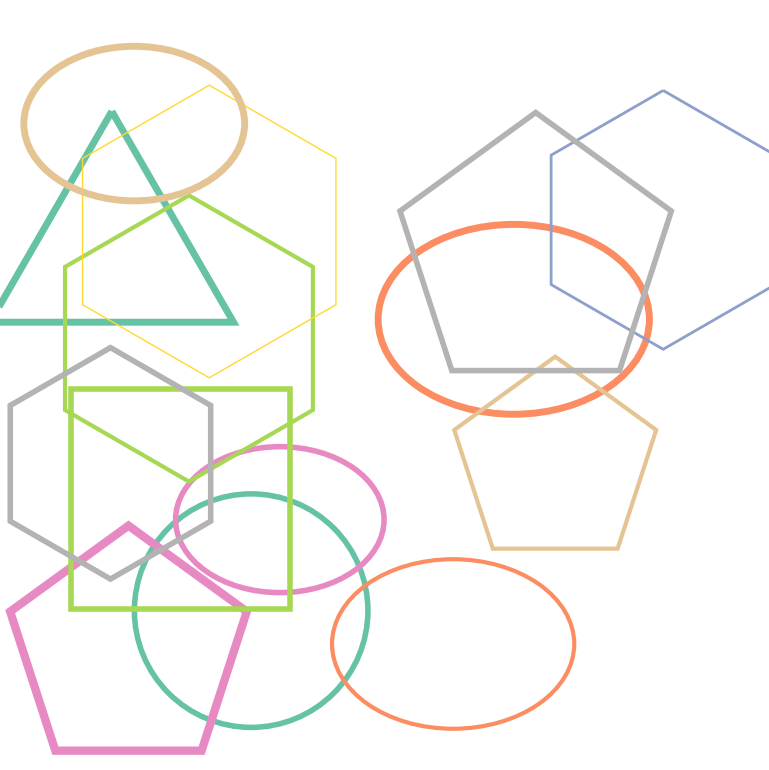[{"shape": "triangle", "thickness": 2.5, "radius": 0.91, "center": [0.145, 0.673]}, {"shape": "circle", "thickness": 2, "radius": 0.76, "center": [0.326, 0.207]}, {"shape": "oval", "thickness": 2.5, "radius": 0.88, "center": [0.667, 0.585]}, {"shape": "oval", "thickness": 1.5, "radius": 0.79, "center": [0.588, 0.164]}, {"shape": "hexagon", "thickness": 1, "radius": 0.84, "center": [0.861, 0.714]}, {"shape": "oval", "thickness": 2, "radius": 0.68, "center": [0.363, 0.325]}, {"shape": "pentagon", "thickness": 3, "radius": 0.81, "center": [0.167, 0.156]}, {"shape": "hexagon", "thickness": 1.5, "radius": 0.93, "center": [0.245, 0.56]}, {"shape": "square", "thickness": 2, "radius": 0.71, "center": [0.234, 0.352]}, {"shape": "hexagon", "thickness": 0.5, "radius": 0.95, "center": [0.272, 0.699]}, {"shape": "pentagon", "thickness": 1.5, "radius": 0.69, "center": [0.721, 0.399]}, {"shape": "oval", "thickness": 2.5, "radius": 0.72, "center": [0.174, 0.84]}, {"shape": "pentagon", "thickness": 2, "radius": 0.93, "center": [0.696, 0.669]}, {"shape": "hexagon", "thickness": 2, "radius": 0.75, "center": [0.143, 0.398]}]